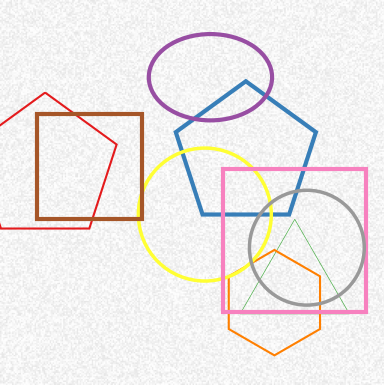[{"shape": "pentagon", "thickness": 1.5, "radius": 0.98, "center": [0.117, 0.564]}, {"shape": "pentagon", "thickness": 3, "radius": 0.96, "center": [0.639, 0.598]}, {"shape": "triangle", "thickness": 0.5, "radius": 0.82, "center": [0.766, 0.267]}, {"shape": "oval", "thickness": 3, "radius": 0.8, "center": [0.547, 0.799]}, {"shape": "hexagon", "thickness": 1.5, "radius": 0.68, "center": [0.713, 0.214]}, {"shape": "circle", "thickness": 2.5, "radius": 0.86, "center": [0.532, 0.443]}, {"shape": "square", "thickness": 3, "radius": 0.68, "center": [0.233, 0.567]}, {"shape": "square", "thickness": 3, "radius": 0.93, "center": [0.764, 0.376]}, {"shape": "circle", "thickness": 2.5, "radius": 0.75, "center": [0.797, 0.357]}]